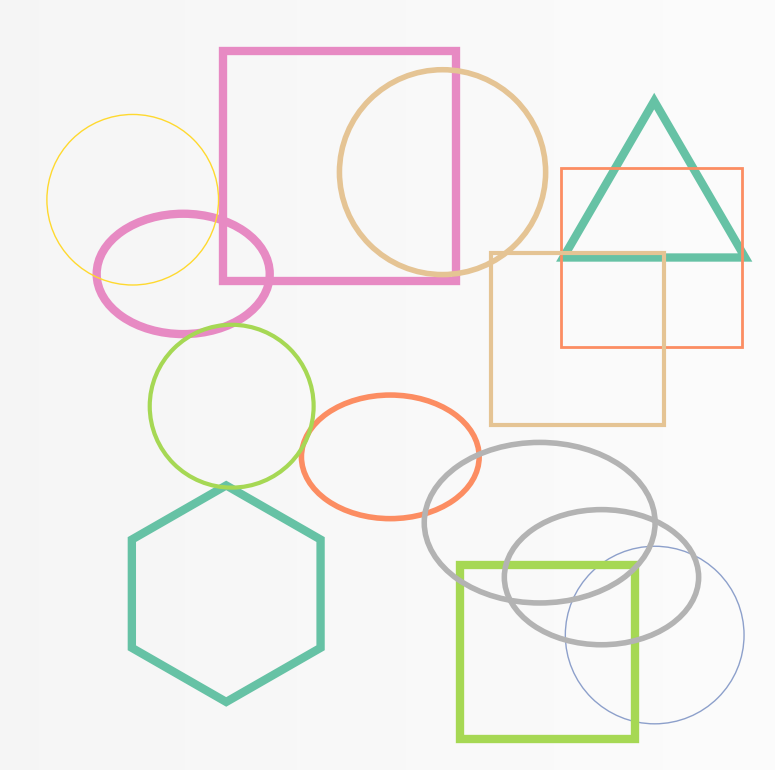[{"shape": "hexagon", "thickness": 3, "radius": 0.7, "center": [0.292, 0.229]}, {"shape": "triangle", "thickness": 3, "radius": 0.68, "center": [0.844, 0.733]}, {"shape": "square", "thickness": 1, "radius": 0.58, "center": [0.84, 0.666]}, {"shape": "oval", "thickness": 2, "radius": 0.57, "center": [0.504, 0.407]}, {"shape": "circle", "thickness": 0.5, "radius": 0.58, "center": [0.845, 0.175]}, {"shape": "square", "thickness": 3, "radius": 0.75, "center": [0.438, 0.784]}, {"shape": "oval", "thickness": 3, "radius": 0.56, "center": [0.236, 0.644]}, {"shape": "square", "thickness": 3, "radius": 0.57, "center": [0.706, 0.153]}, {"shape": "circle", "thickness": 1.5, "radius": 0.53, "center": [0.299, 0.472]}, {"shape": "circle", "thickness": 0.5, "radius": 0.55, "center": [0.171, 0.741]}, {"shape": "circle", "thickness": 2, "radius": 0.67, "center": [0.571, 0.776]}, {"shape": "square", "thickness": 1.5, "radius": 0.56, "center": [0.745, 0.56]}, {"shape": "oval", "thickness": 2, "radius": 0.74, "center": [0.696, 0.321]}, {"shape": "oval", "thickness": 2, "radius": 0.63, "center": [0.776, 0.25]}]